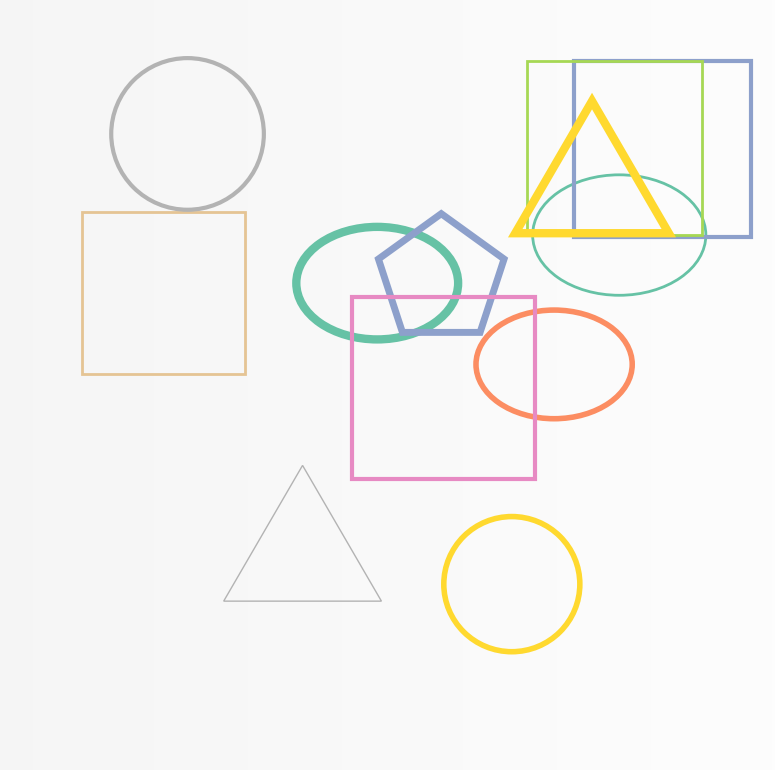[{"shape": "oval", "thickness": 3, "radius": 0.52, "center": [0.487, 0.632]}, {"shape": "oval", "thickness": 1, "radius": 0.56, "center": [0.799, 0.695]}, {"shape": "oval", "thickness": 2, "radius": 0.5, "center": [0.715, 0.527]}, {"shape": "square", "thickness": 1.5, "radius": 0.57, "center": [0.855, 0.806]}, {"shape": "pentagon", "thickness": 2.5, "radius": 0.43, "center": [0.569, 0.637]}, {"shape": "square", "thickness": 1.5, "radius": 0.59, "center": [0.572, 0.496]}, {"shape": "square", "thickness": 1, "radius": 0.57, "center": [0.793, 0.808]}, {"shape": "circle", "thickness": 2, "radius": 0.44, "center": [0.66, 0.241]}, {"shape": "triangle", "thickness": 3, "radius": 0.57, "center": [0.764, 0.754]}, {"shape": "square", "thickness": 1, "radius": 0.53, "center": [0.211, 0.619]}, {"shape": "triangle", "thickness": 0.5, "radius": 0.59, "center": [0.39, 0.278]}, {"shape": "circle", "thickness": 1.5, "radius": 0.49, "center": [0.242, 0.826]}]